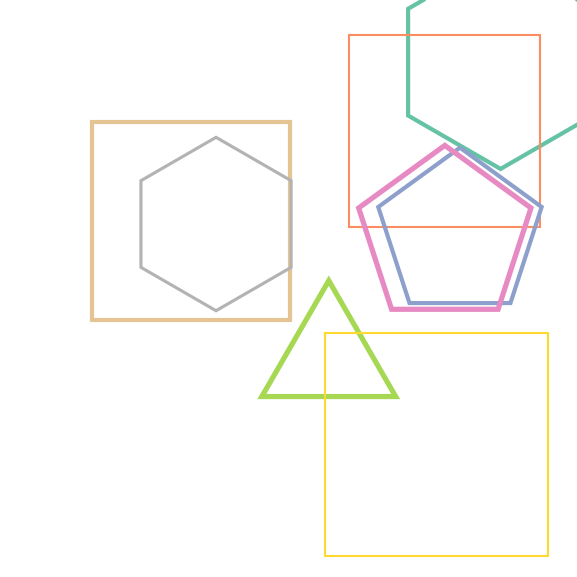[{"shape": "hexagon", "thickness": 2, "radius": 0.92, "center": [0.867, 0.891]}, {"shape": "square", "thickness": 1, "radius": 0.83, "center": [0.77, 0.773]}, {"shape": "pentagon", "thickness": 2, "radius": 0.74, "center": [0.796, 0.595]}, {"shape": "pentagon", "thickness": 2.5, "radius": 0.78, "center": [0.77, 0.59]}, {"shape": "triangle", "thickness": 2.5, "radius": 0.67, "center": [0.569, 0.379]}, {"shape": "square", "thickness": 1, "radius": 0.97, "center": [0.756, 0.229]}, {"shape": "square", "thickness": 2, "radius": 0.86, "center": [0.331, 0.617]}, {"shape": "hexagon", "thickness": 1.5, "radius": 0.75, "center": [0.374, 0.611]}]